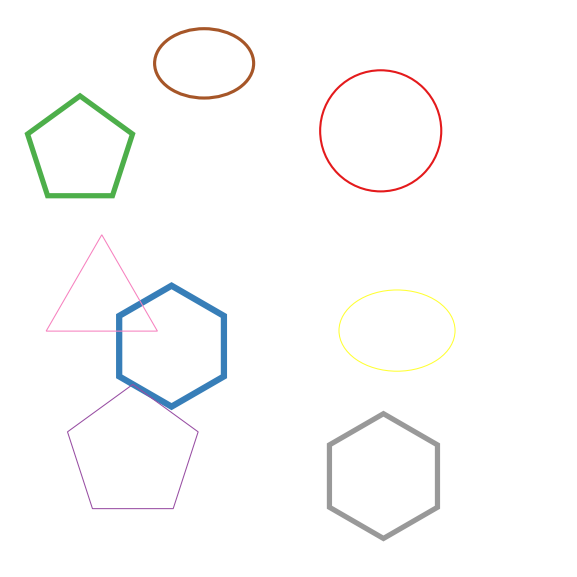[{"shape": "circle", "thickness": 1, "radius": 0.52, "center": [0.659, 0.773]}, {"shape": "hexagon", "thickness": 3, "radius": 0.52, "center": [0.297, 0.4]}, {"shape": "pentagon", "thickness": 2.5, "radius": 0.48, "center": [0.139, 0.737]}, {"shape": "pentagon", "thickness": 0.5, "radius": 0.59, "center": [0.23, 0.215]}, {"shape": "oval", "thickness": 0.5, "radius": 0.5, "center": [0.687, 0.427]}, {"shape": "oval", "thickness": 1.5, "radius": 0.43, "center": [0.353, 0.889]}, {"shape": "triangle", "thickness": 0.5, "radius": 0.56, "center": [0.176, 0.481]}, {"shape": "hexagon", "thickness": 2.5, "radius": 0.54, "center": [0.664, 0.175]}]